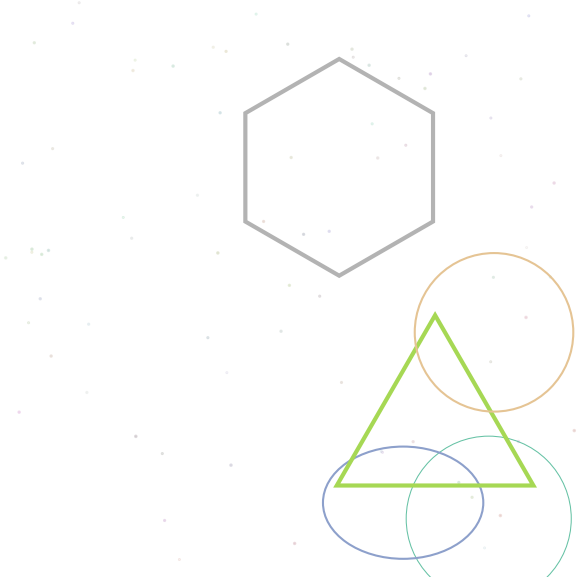[{"shape": "circle", "thickness": 0.5, "radius": 0.71, "center": [0.846, 0.101]}, {"shape": "oval", "thickness": 1, "radius": 0.69, "center": [0.698, 0.129]}, {"shape": "triangle", "thickness": 2, "radius": 0.98, "center": [0.753, 0.257]}, {"shape": "circle", "thickness": 1, "radius": 0.69, "center": [0.855, 0.424]}, {"shape": "hexagon", "thickness": 2, "radius": 0.94, "center": [0.587, 0.709]}]